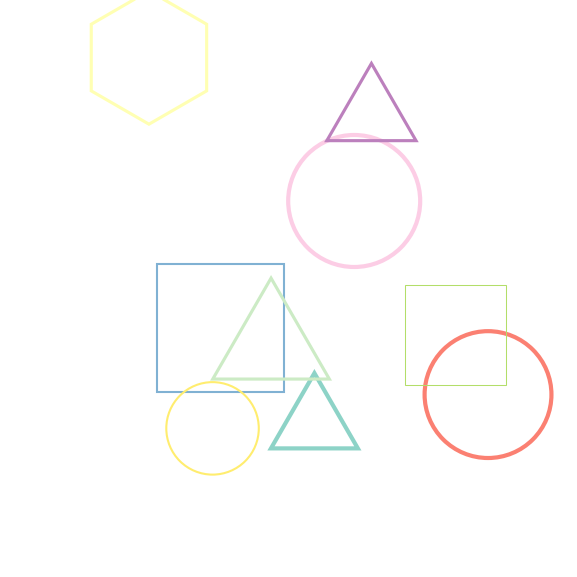[{"shape": "triangle", "thickness": 2, "radius": 0.43, "center": [0.544, 0.266]}, {"shape": "hexagon", "thickness": 1.5, "radius": 0.58, "center": [0.258, 0.899]}, {"shape": "circle", "thickness": 2, "radius": 0.55, "center": [0.845, 0.316]}, {"shape": "square", "thickness": 1, "radius": 0.55, "center": [0.382, 0.431]}, {"shape": "square", "thickness": 0.5, "radius": 0.44, "center": [0.789, 0.419]}, {"shape": "circle", "thickness": 2, "radius": 0.57, "center": [0.613, 0.651]}, {"shape": "triangle", "thickness": 1.5, "radius": 0.45, "center": [0.643, 0.8]}, {"shape": "triangle", "thickness": 1.5, "radius": 0.58, "center": [0.469, 0.401]}, {"shape": "circle", "thickness": 1, "radius": 0.4, "center": [0.368, 0.257]}]